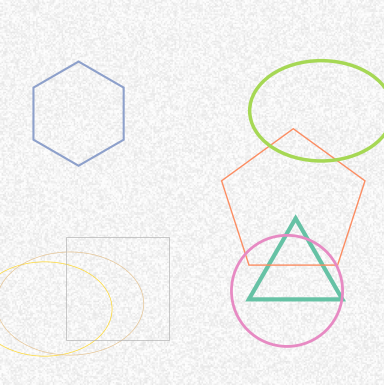[{"shape": "triangle", "thickness": 3, "radius": 0.7, "center": [0.768, 0.293]}, {"shape": "pentagon", "thickness": 1, "radius": 0.98, "center": [0.762, 0.47]}, {"shape": "hexagon", "thickness": 1.5, "radius": 0.68, "center": [0.204, 0.705]}, {"shape": "circle", "thickness": 2, "radius": 0.72, "center": [0.746, 0.244]}, {"shape": "oval", "thickness": 2.5, "radius": 0.93, "center": [0.835, 0.712]}, {"shape": "oval", "thickness": 0.5, "radius": 0.88, "center": [0.116, 0.197]}, {"shape": "oval", "thickness": 0.5, "radius": 0.96, "center": [0.182, 0.212]}, {"shape": "square", "thickness": 0.5, "radius": 0.67, "center": [0.305, 0.25]}]